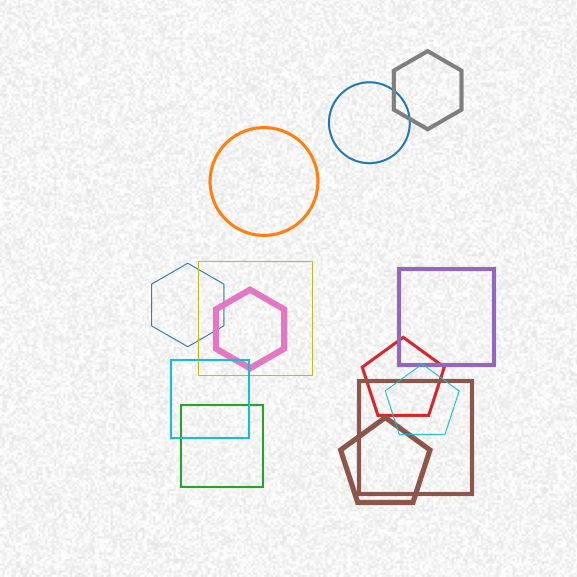[{"shape": "circle", "thickness": 1, "radius": 0.35, "center": [0.64, 0.787]}, {"shape": "hexagon", "thickness": 0.5, "radius": 0.36, "center": [0.325, 0.471]}, {"shape": "circle", "thickness": 1.5, "radius": 0.47, "center": [0.457, 0.685]}, {"shape": "square", "thickness": 1, "radius": 0.35, "center": [0.384, 0.227]}, {"shape": "pentagon", "thickness": 1.5, "radius": 0.37, "center": [0.698, 0.34]}, {"shape": "square", "thickness": 2, "radius": 0.42, "center": [0.773, 0.45]}, {"shape": "pentagon", "thickness": 2.5, "radius": 0.41, "center": [0.667, 0.195]}, {"shape": "square", "thickness": 2, "radius": 0.49, "center": [0.72, 0.242]}, {"shape": "hexagon", "thickness": 3, "radius": 0.34, "center": [0.433, 0.429]}, {"shape": "hexagon", "thickness": 2, "radius": 0.34, "center": [0.741, 0.843]}, {"shape": "square", "thickness": 0.5, "radius": 0.49, "center": [0.442, 0.449]}, {"shape": "square", "thickness": 1, "radius": 0.34, "center": [0.363, 0.308]}, {"shape": "pentagon", "thickness": 0.5, "radius": 0.34, "center": [0.731, 0.301]}]